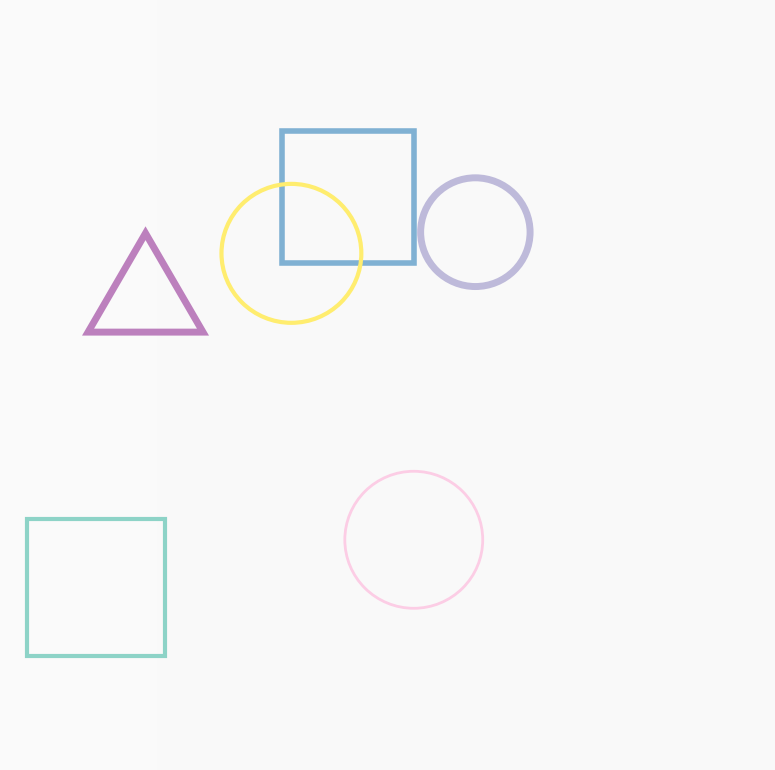[{"shape": "square", "thickness": 1.5, "radius": 0.44, "center": [0.124, 0.237]}, {"shape": "circle", "thickness": 2.5, "radius": 0.35, "center": [0.613, 0.698]}, {"shape": "square", "thickness": 2, "radius": 0.43, "center": [0.449, 0.744]}, {"shape": "circle", "thickness": 1, "radius": 0.44, "center": [0.534, 0.299]}, {"shape": "triangle", "thickness": 2.5, "radius": 0.43, "center": [0.188, 0.611]}, {"shape": "circle", "thickness": 1.5, "radius": 0.45, "center": [0.376, 0.671]}]